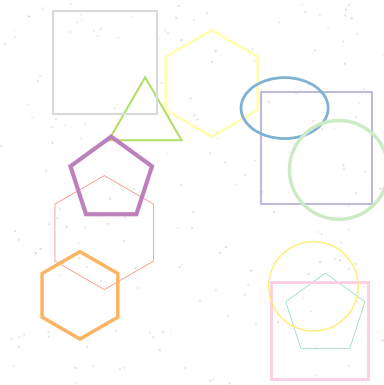[{"shape": "pentagon", "thickness": 0.5, "radius": 0.54, "center": [0.845, 0.183]}, {"shape": "hexagon", "thickness": 2, "radius": 0.69, "center": [0.55, 0.783]}, {"shape": "square", "thickness": 1.5, "radius": 0.72, "center": [0.822, 0.615]}, {"shape": "hexagon", "thickness": 0.5, "radius": 0.74, "center": [0.271, 0.396]}, {"shape": "oval", "thickness": 2, "radius": 0.57, "center": [0.739, 0.719]}, {"shape": "hexagon", "thickness": 2.5, "radius": 0.57, "center": [0.208, 0.233]}, {"shape": "triangle", "thickness": 1.5, "radius": 0.55, "center": [0.377, 0.69]}, {"shape": "square", "thickness": 2, "radius": 0.63, "center": [0.83, 0.141]}, {"shape": "square", "thickness": 1.5, "radius": 0.67, "center": [0.272, 0.838]}, {"shape": "pentagon", "thickness": 3, "radius": 0.56, "center": [0.289, 0.534]}, {"shape": "circle", "thickness": 2.5, "radius": 0.64, "center": [0.88, 0.559]}, {"shape": "circle", "thickness": 1, "radius": 0.58, "center": [0.814, 0.256]}]